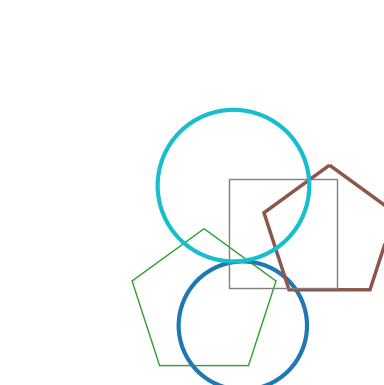[{"shape": "circle", "thickness": 3, "radius": 0.83, "center": [0.631, 0.154]}, {"shape": "pentagon", "thickness": 1, "radius": 0.98, "center": [0.53, 0.209]}, {"shape": "pentagon", "thickness": 2.5, "radius": 0.89, "center": [0.856, 0.392]}, {"shape": "square", "thickness": 1, "radius": 0.71, "center": [0.735, 0.393]}, {"shape": "circle", "thickness": 3, "radius": 0.98, "center": [0.606, 0.518]}]